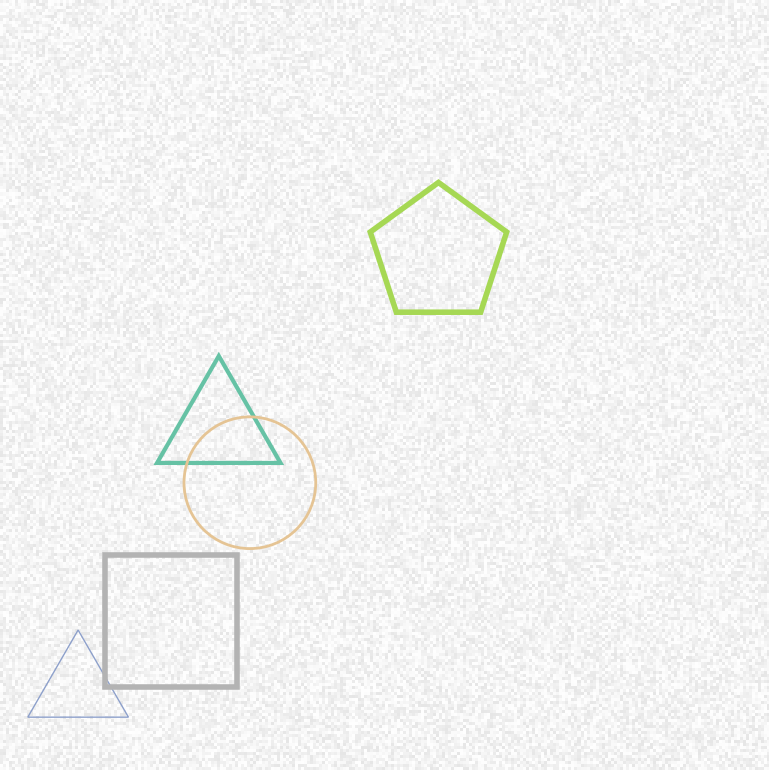[{"shape": "triangle", "thickness": 1.5, "radius": 0.46, "center": [0.284, 0.445]}, {"shape": "triangle", "thickness": 0.5, "radius": 0.38, "center": [0.101, 0.106]}, {"shape": "pentagon", "thickness": 2, "radius": 0.47, "center": [0.569, 0.67]}, {"shape": "circle", "thickness": 1, "radius": 0.43, "center": [0.325, 0.373]}, {"shape": "square", "thickness": 2, "radius": 0.43, "center": [0.223, 0.194]}]